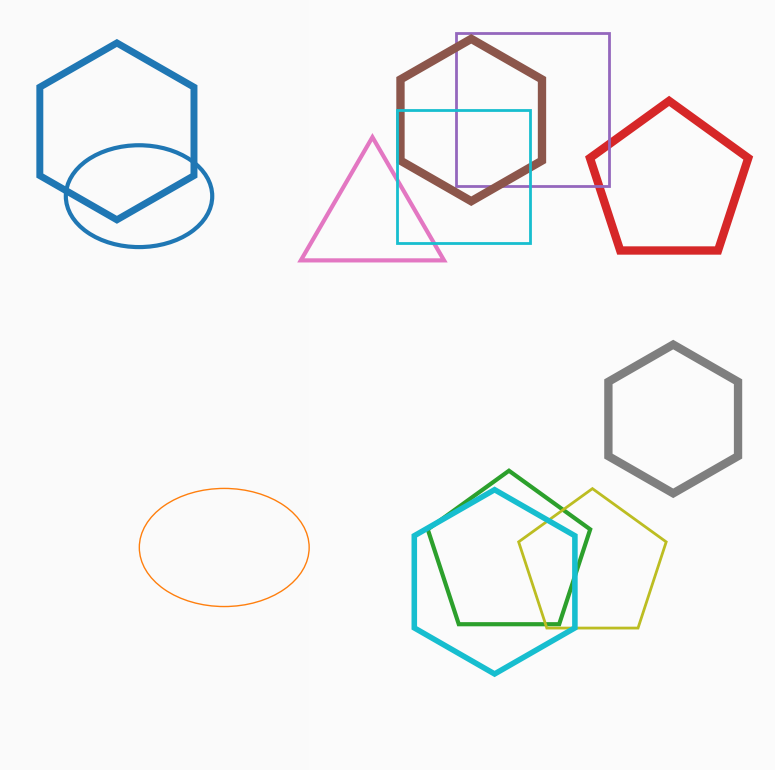[{"shape": "oval", "thickness": 1.5, "radius": 0.47, "center": [0.179, 0.745]}, {"shape": "hexagon", "thickness": 2.5, "radius": 0.57, "center": [0.151, 0.829]}, {"shape": "oval", "thickness": 0.5, "radius": 0.55, "center": [0.289, 0.289]}, {"shape": "pentagon", "thickness": 1.5, "radius": 0.55, "center": [0.657, 0.278]}, {"shape": "pentagon", "thickness": 3, "radius": 0.54, "center": [0.863, 0.762]}, {"shape": "square", "thickness": 1, "radius": 0.49, "center": [0.687, 0.858]}, {"shape": "hexagon", "thickness": 3, "radius": 0.53, "center": [0.608, 0.844]}, {"shape": "triangle", "thickness": 1.5, "radius": 0.53, "center": [0.481, 0.715]}, {"shape": "hexagon", "thickness": 3, "radius": 0.48, "center": [0.869, 0.456]}, {"shape": "pentagon", "thickness": 1, "radius": 0.5, "center": [0.764, 0.265]}, {"shape": "hexagon", "thickness": 2, "radius": 0.6, "center": [0.638, 0.244]}, {"shape": "square", "thickness": 1, "radius": 0.43, "center": [0.598, 0.771]}]